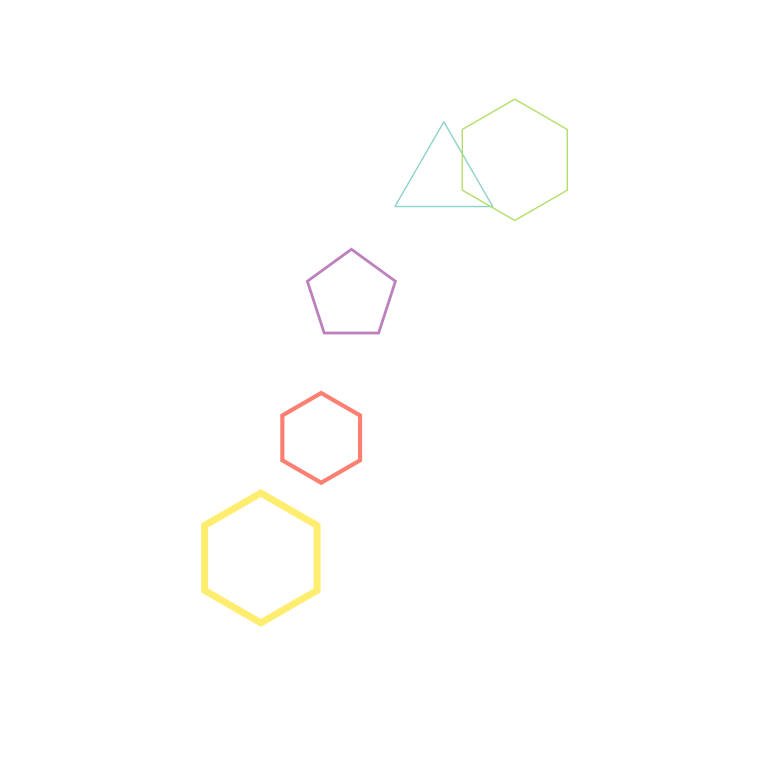[{"shape": "triangle", "thickness": 0.5, "radius": 0.37, "center": [0.576, 0.768]}, {"shape": "hexagon", "thickness": 1.5, "radius": 0.29, "center": [0.417, 0.431]}, {"shape": "hexagon", "thickness": 0.5, "radius": 0.39, "center": [0.669, 0.792]}, {"shape": "pentagon", "thickness": 1, "radius": 0.3, "center": [0.456, 0.616]}, {"shape": "hexagon", "thickness": 2.5, "radius": 0.42, "center": [0.339, 0.275]}]